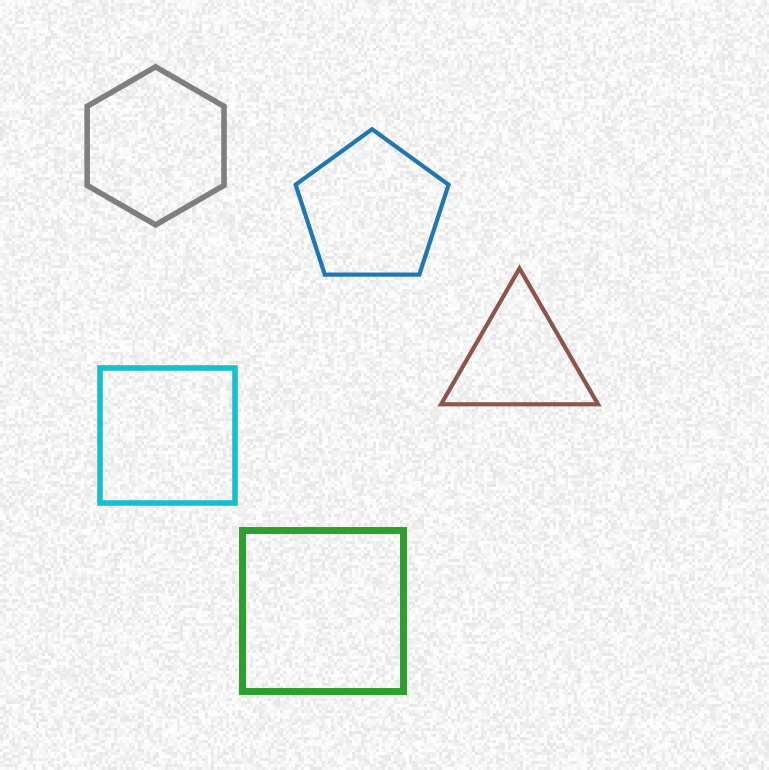[{"shape": "pentagon", "thickness": 1.5, "radius": 0.52, "center": [0.483, 0.728]}, {"shape": "square", "thickness": 2.5, "radius": 0.52, "center": [0.419, 0.207]}, {"shape": "triangle", "thickness": 1.5, "radius": 0.59, "center": [0.675, 0.534]}, {"shape": "hexagon", "thickness": 2, "radius": 0.51, "center": [0.202, 0.811]}, {"shape": "square", "thickness": 2, "radius": 0.44, "center": [0.218, 0.435]}]